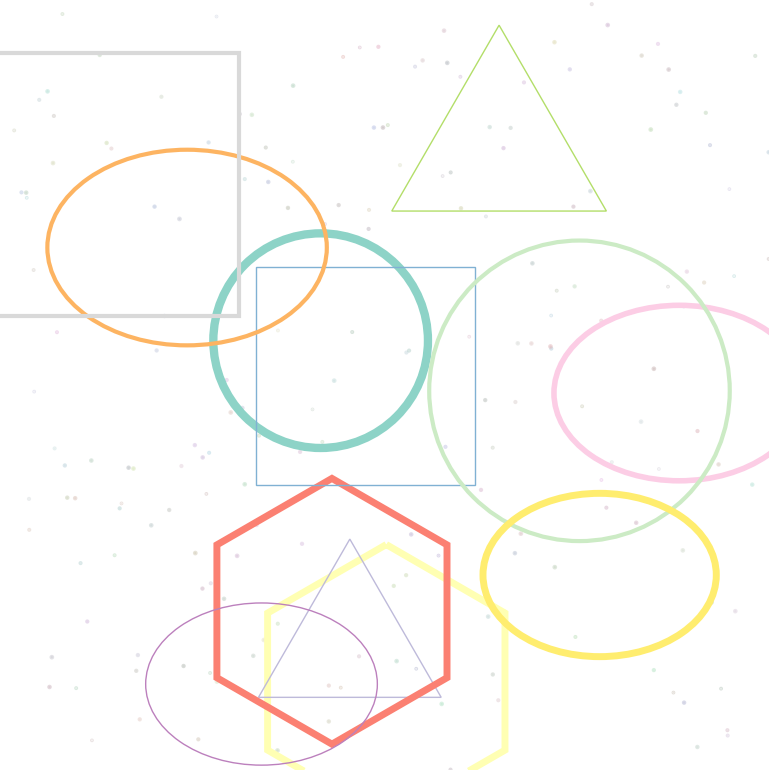[{"shape": "circle", "thickness": 3, "radius": 0.7, "center": [0.416, 0.558]}, {"shape": "hexagon", "thickness": 2.5, "radius": 0.89, "center": [0.502, 0.115]}, {"shape": "triangle", "thickness": 0.5, "radius": 0.69, "center": [0.454, 0.163]}, {"shape": "hexagon", "thickness": 2.5, "radius": 0.86, "center": [0.431, 0.206]}, {"shape": "square", "thickness": 0.5, "radius": 0.71, "center": [0.475, 0.512]}, {"shape": "oval", "thickness": 1.5, "radius": 0.91, "center": [0.243, 0.679]}, {"shape": "triangle", "thickness": 0.5, "radius": 0.8, "center": [0.648, 0.806]}, {"shape": "oval", "thickness": 2, "radius": 0.81, "center": [0.882, 0.49]}, {"shape": "square", "thickness": 1.5, "radius": 0.85, "center": [0.139, 0.76]}, {"shape": "oval", "thickness": 0.5, "radius": 0.75, "center": [0.34, 0.112]}, {"shape": "circle", "thickness": 1.5, "radius": 0.98, "center": [0.753, 0.492]}, {"shape": "oval", "thickness": 2.5, "radius": 0.76, "center": [0.779, 0.253]}]